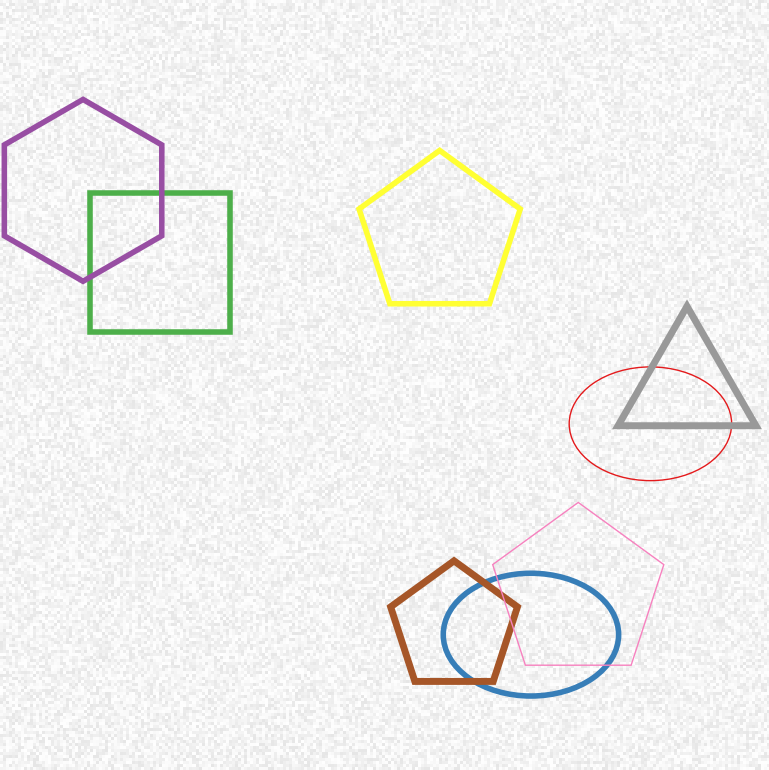[{"shape": "oval", "thickness": 0.5, "radius": 0.53, "center": [0.845, 0.45]}, {"shape": "oval", "thickness": 2, "radius": 0.57, "center": [0.69, 0.176]}, {"shape": "square", "thickness": 2, "radius": 0.45, "center": [0.208, 0.659]}, {"shape": "hexagon", "thickness": 2, "radius": 0.59, "center": [0.108, 0.753]}, {"shape": "pentagon", "thickness": 2, "radius": 0.55, "center": [0.571, 0.695]}, {"shape": "pentagon", "thickness": 2.5, "radius": 0.43, "center": [0.59, 0.185]}, {"shape": "pentagon", "thickness": 0.5, "radius": 0.58, "center": [0.751, 0.231]}, {"shape": "triangle", "thickness": 2.5, "radius": 0.52, "center": [0.892, 0.499]}]